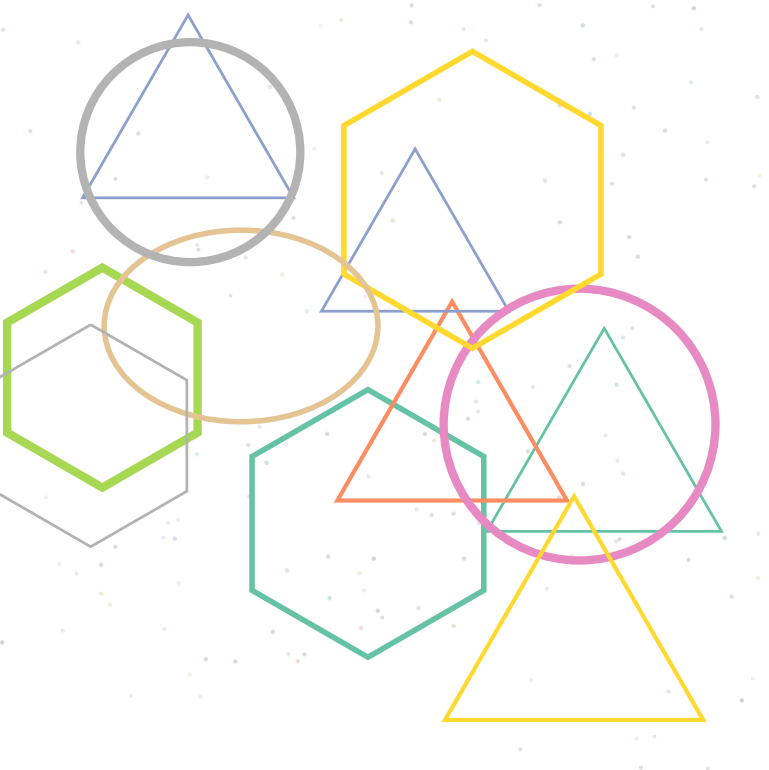[{"shape": "hexagon", "thickness": 2, "radius": 0.87, "center": [0.478, 0.32]}, {"shape": "triangle", "thickness": 1, "radius": 0.88, "center": [0.785, 0.398]}, {"shape": "triangle", "thickness": 1.5, "radius": 0.86, "center": [0.587, 0.436]}, {"shape": "triangle", "thickness": 1, "radius": 0.7, "center": [0.539, 0.666]}, {"shape": "triangle", "thickness": 1, "radius": 0.79, "center": [0.244, 0.822]}, {"shape": "circle", "thickness": 3, "radius": 0.88, "center": [0.753, 0.449]}, {"shape": "hexagon", "thickness": 3, "radius": 0.71, "center": [0.133, 0.51]}, {"shape": "hexagon", "thickness": 2, "radius": 0.96, "center": [0.614, 0.74]}, {"shape": "triangle", "thickness": 1.5, "radius": 0.97, "center": [0.746, 0.162]}, {"shape": "oval", "thickness": 2, "radius": 0.89, "center": [0.313, 0.577]}, {"shape": "circle", "thickness": 3, "radius": 0.71, "center": [0.247, 0.802]}, {"shape": "hexagon", "thickness": 1, "radius": 0.72, "center": [0.118, 0.434]}]